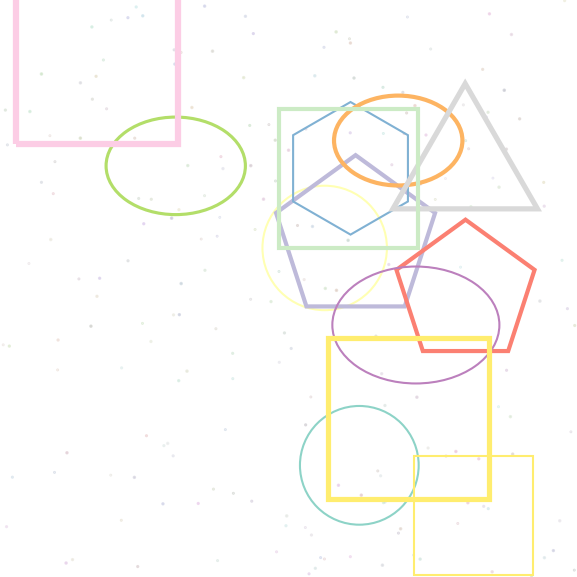[{"shape": "circle", "thickness": 1, "radius": 0.51, "center": [0.622, 0.193]}, {"shape": "circle", "thickness": 1, "radius": 0.54, "center": [0.562, 0.57]}, {"shape": "pentagon", "thickness": 2, "radius": 0.72, "center": [0.616, 0.586]}, {"shape": "pentagon", "thickness": 2, "radius": 0.63, "center": [0.806, 0.493]}, {"shape": "hexagon", "thickness": 1, "radius": 0.57, "center": [0.607, 0.708]}, {"shape": "oval", "thickness": 2, "radius": 0.56, "center": [0.69, 0.756]}, {"shape": "oval", "thickness": 1.5, "radius": 0.6, "center": [0.304, 0.712]}, {"shape": "square", "thickness": 3, "radius": 0.7, "center": [0.168, 0.89]}, {"shape": "triangle", "thickness": 2.5, "radius": 0.72, "center": [0.806, 0.71]}, {"shape": "oval", "thickness": 1, "radius": 0.72, "center": [0.72, 0.436]}, {"shape": "square", "thickness": 2, "radius": 0.6, "center": [0.603, 0.69]}, {"shape": "square", "thickness": 1, "radius": 0.52, "center": [0.82, 0.106]}, {"shape": "square", "thickness": 2.5, "radius": 0.7, "center": [0.707, 0.275]}]